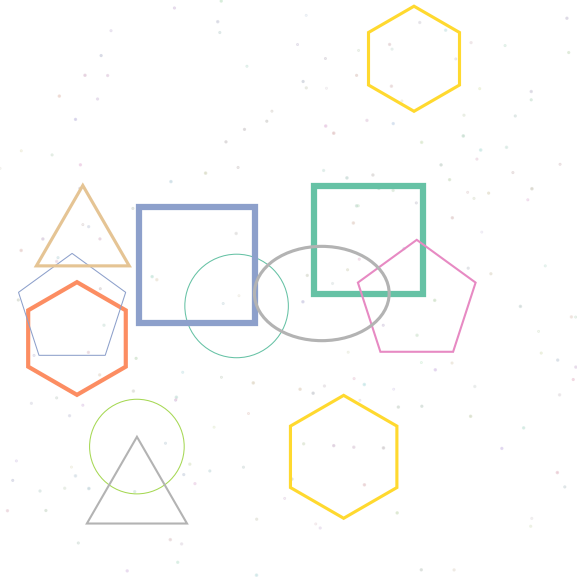[{"shape": "square", "thickness": 3, "radius": 0.47, "center": [0.638, 0.584]}, {"shape": "circle", "thickness": 0.5, "radius": 0.45, "center": [0.41, 0.469]}, {"shape": "hexagon", "thickness": 2, "radius": 0.49, "center": [0.133, 0.413]}, {"shape": "square", "thickness": 3, "radius": 0.5, "center": [0.341, 0.54]}, {"shape": "pentagon", "thickness": 0.5, "radius": 0.49, "center": [0.125, 0.463]}, {"shape": "pentagon", "thickness": 1, "radius": 0.54, "center": [0.722, 0.477]}, {"shape": "circle", "thickness": 0.5, "radius": 0.41, "center": [0.237, 0.226]}, {"shape": "hexagon", "thickness": 1.5, "radius": 0.53, "center": [0.595, 0.208]}, {"shape": "hexagon", "thickness": 1.5, "radius": 0.45, "center": [0.717, 0.897]}, {"shape": "triangle", "thickness": 1.5, "radius": 0.46, "center": [0.143, 0.585]}, {"shape": "triangle", "thickness": 1, "radius": 0.5, "center": [0.237, 0.143]}, {"shape": "oval", "thickness": 1.5, "radius": 0.58, "center": [0.557, 0.491]}]